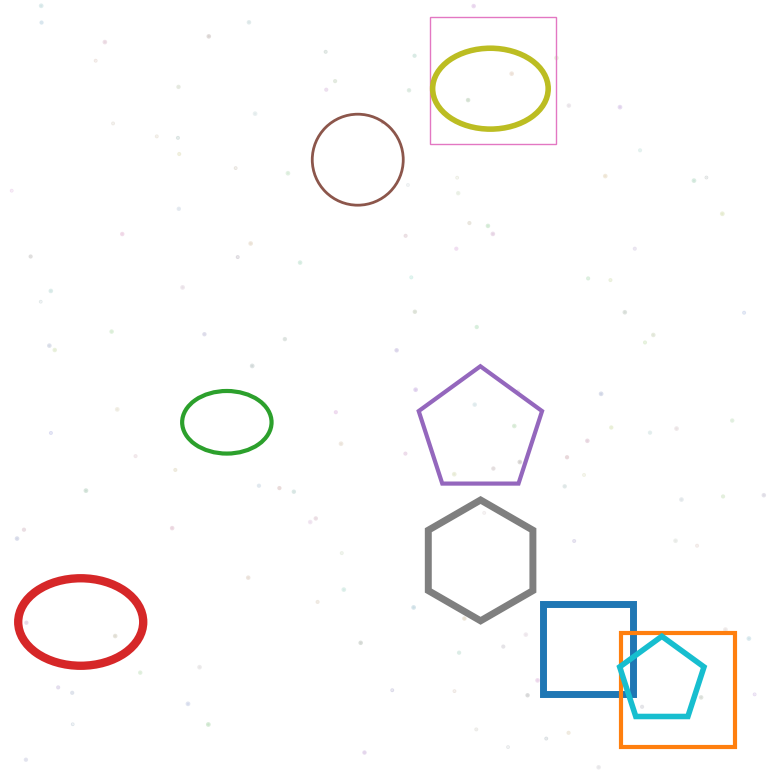[{"shape": "square", "thickness": 2.5, "radius": 0.29, "center": [0.763, 0.157]}, {"shape": "square", "thickness": 1.5, "radius": 0.37, "center": [0.88, 0.104]}, {"shape": "oval", "thickness": 1.5, "radius": 0.29, "center": [0.295, 0.452]}, {"shape": "oval", "thickness": 3, "radius": 0.41, "center": [0.105, 0.192]}, {"shape": "pentagon", "thickness": 1.5, "radius": 0.42, "center": [0.624, 0.44]}, {"shape": "circle", "thickness": 1, "radius": 0.3, "center": [0.465, 0.793]}, {"shape": "square", "thickness": 0.5, "radius": 0.41, "center": [0.64, 0.896]}, {"shape": "hexagon", "thickness": 2.5, "radius": 0.39, "center": [0.624, 0.272]}, {"shape": "oval", "thickness": 2, "radius": 0.38, "center": [0.637, 0.885]}, {"shape": "pentagon", "thickness": 2, "radius": 0.29, "center": [0.86, 0.116]}]